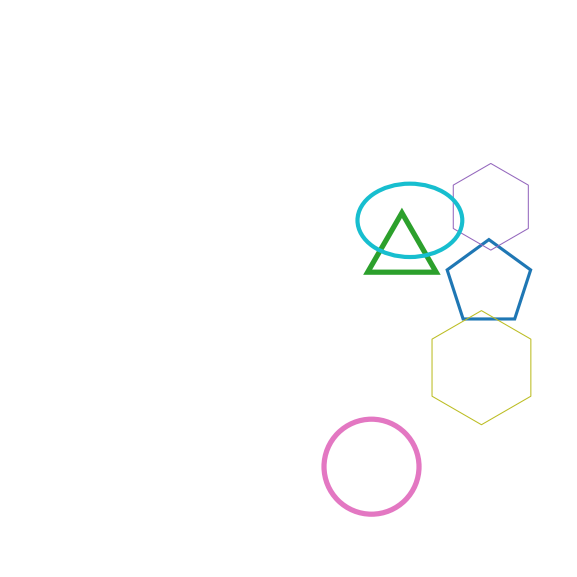[{"shape": "pentagon", "thickness": 1.5, "radius": 0.38, "center": [0.847, 0.508]}, {"shape": "triangle", "thickness": 2.5, "radius": 0.34, "center": [0.696, 0.562]}, {"shape": "hexagon", "thickness": 0.5, "radius": 0.38, "center": [0.85, 0.641]}, {"shape": "circle", "thickness": 2.5, "radius": 0.41, "center": [0.643, 0.191]}, {"shape": "hexagon", "thickness": 0.5, "radius": 0.49, "center": [0.834, 0.362]}, {"shape": "oval", "thickness": 2, "radius": 0.45, "center": [0.71, 0.618]}]